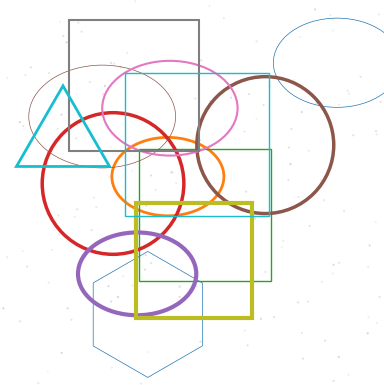[{"shape": "hexagon", "thickness": 0.5, "radius": 0.82, "center": [0.384, 0.183]}, {"shape": "oval", "thickness": 0.5, "radius": 0.83, "center": [0.875, 0.837]}, {"shape": "oval", "thickness": 2, "radius": 0.73, "center": [0.436, 0.541]}, {"shape": "square", "thickness": 1, "radius": 0.86, "center": [0.533, 0.441]}, {"shape": "circle", "thickness": 2.5, "radius": 0.92, "center": [0.294, 0.523]}, {"shape": "oval", "thickness": 3, "radius": 0.77, "center": [0.356, 0.289]}, {"shape": "oval", "thickness": 0.5, "radius": 0.95, "center": [0.265, 0.697]}, {"shape": "circle", "thickness": 2.5, "radius": 0.89, "center": [0.689, 0.623]}, {"shape": "oval", "thickness": 1.5, "radius": 0.88, "center": [0.441, 0.719]}, {"shape": "square", "thickness": 1.5, "radius": 0.85, "center": [0.348, 0.777]}, {"shape": "square", "thickness": 3, "radius": 0.75, "center": [0.504, 0.324]}, {"shape": "triangle", "thickness": 2, "radius": 0.7, "center": [0.164, 0.637]}, {"shape": "square", "thickness": 1, "radius": 0.93, "center": [0.511, 0.625]}]